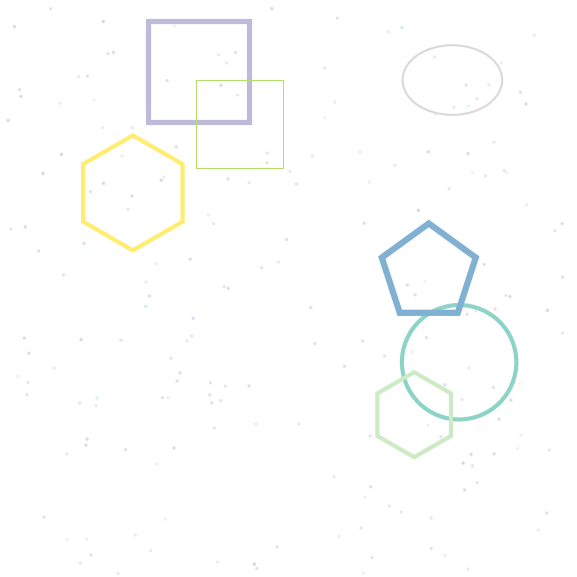[{"shape": "circle", "thickness": 2, "radius": 0.5, "center": [0.795, 0.372]}, {"shape": "square", "thickness": 2.5, "radius": 0.44, "center": [0.344, 0.875]}, {"shape": "pentagon", "thickness": 3, "radius": 0.43, "center": [0.742, 0.527]}, {"shape": "square", "thickness": 0.5, "radius": 0.38, "center": [0.415, 0.785]}, {"shape": "oval", "thickness": 1, "radius": 0.43, "center": [0.783, 0.861]}, {"shape": "hexagon", "thickness": 2, "radius": 0.37, "center": [0.717, 0.281]}, {"shape": "hexagon", "thickness": 2, "radius": 0.5, "center": [0.23, 0.665]}]